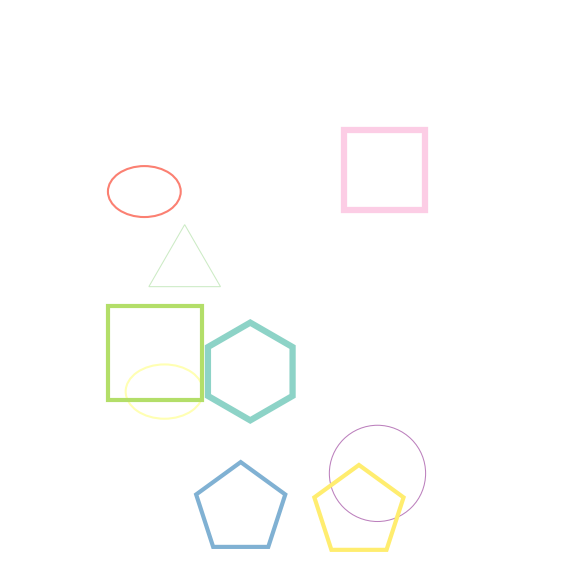[{"shape": "hexagon", "thickness": 3, "radius": 0.42, "center": [0.433, 0.356]}, {"shape": "oval", "thickness": 1, "radius": 0.34, "center": [0.285, 0.321]}, {"shape": "oval", "thickness": 1, "radius": 0.32, "center": [0.25, 0.667]}, {"shape": "pentagon", "thickness": 2, "radius": 0.41, "center": [0.417, 0.118]}, {"shape": "square", "thickness": 2, "radius": 0.41, "center": [0.268, 0.387]}, {"shape": "square", "thickness": 3, "radius": 0.35, "center": [0.666, 0.704]}, {"shape": "circle", "thickness": 0.5, "radius": 0.42, "center": [0.654, 0.179]}, {"shape": "triangle", "thickness": 0.5, "radius": 0.36, "center": [0.32, 0.539]}, {"shape": "pentagon", "thickness": 2, "radius": 0.41, "center": [0.622, 0.113]}]